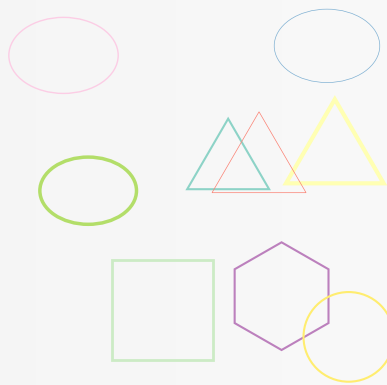[{"shape": "triangle", "thickness": 1.5, "radius": 0.61, "center": [0.589, 0.57]}, {"shape": "triangle", "thickness": 3, "radius": 0.73, "center": [0.864, 0.597]}, {"shape": "triangle", "thickness": 0.5, "radius": 0.7, "center": [0.668, 0.57]}, {"shape": "oval", "thickness": 0.5, "radius": 0.68, "center": [0.844, 0.881]}, {"shape": "oval", "thickness": 2.5, "radius": 0.62, "center": [0.228, 0.505]}, {"shape": "oval", "thickness": 1, "radius": 0.71, "center": [0.164, 0.856]}, {"shape": "hexagon", "thickness": 1.5, "radius": 0.7, "center": [0.727, 0.231]}, {"shape": "square", "thickness": 2, "radius": 0.65, "center": [0.419, 0.196]}, {"shape": "circle", "thickness": 1.5, "radius": 0.58, "center": [0.9, 0.125]}]